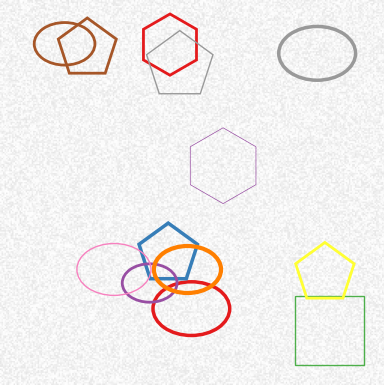[{"shape": "oval", "thickness": 2.5, "radius": 0.5, "center": [0.497, 0.198]}, {"shape": "hexagon", "thickness": 2, "radius": 0.4, "center": [0.441, 0.884]}, {"shape": "pentagon", "thickness": 2.5, "radius": 0.4, "center": [0.437, 0.341]}, {"shape": "square", "thickness": 1, "radius": 0.45, "center": [0.856, 0.141]}, {"shape": "oval", "thickness": 2, "radius": 0.36, "center": [0.389, 0.265]}, {"shape": "hexagon", "thickness": 0.5, "radius": 0.49, "center": [0.58, 0.57]}, {"shape": "oval", "thickness": 3, "radius": 0.44, "center": [0.487, 0.3]}, {"shape": "pentagon", "thickness": 2, "radius": 0.4, "center": [0.844, 0.29]}, {"shape": "oval", "thickness": 2, "radius": 0.39, "center": [0.168, 0.886]}, {"shape": "pentagon", "thickness": 2, "radius": 0.4, "center": [0.227, 0.874]}, {"shape": "oval", "thickness": 1, "radius": 0.48, "center": [0.296, 0.3]}, {"shape": "oval", "thickness": 2.5, "radius": 0.5, "center": [0.824, 0.861]}, {"shape": "pentagon", "thickness": 1, "radius": 0.45, "center": [0.467, 0.83]}]